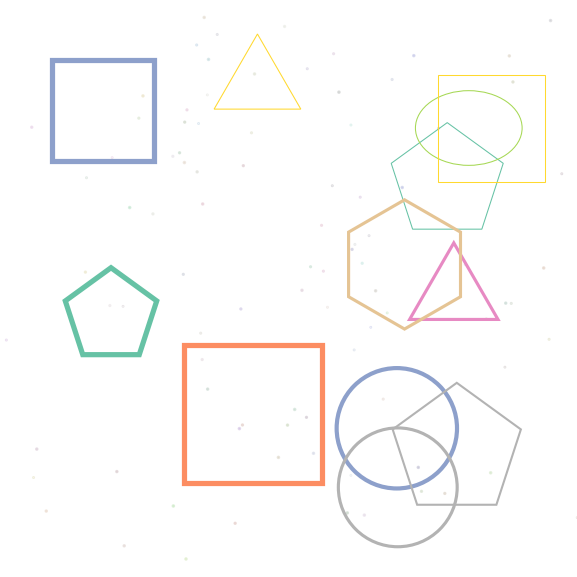[{"shape": "pentagon", "thickness": 2.5, "radius": 0.42, "center": [0.192, 0.452]}, {"shape": "pentagon", "thickness": 0.5, "radius": 0.51, "center": [0.774, 0.685]}, {"shape": "square", "thickness": 2.5, "radius": 0.6, "center": [0.438, 0.282]}, {"shape": "circle", "thickness": 2, "radius": 0.52, "center": [0.687, 0.258]}, {"shape": "square", "thickness": 2.5, "radius": 0.44, "center": [0.178, 0.808]}, {"shape": "triangle", "thickness": 1.5, "radius": 0.44, "center": [0.786, 0.49]}, {"shape": "oval", "thickness": 0.5, "radius": 0.46, "center": [0.812, 0.777]}, {"shape": "triangle", "thickness": 0.5, "radius": 0.43, "center": [0.446, 0.854]}, {"shape": "square", "thickness": 0.5, "radius": 0.47, "center": [0.851, 0.777]}, {"shape": "hexagon", "thickness": 1.5, "radius": 0.56, "center": [0.701, 0.541]}, {"shape": "pentagon", "thickness": 1, "radius": 0.58, "center": [0.791, 0.22]}, {"shape": "circle", "thickness": 1.5, "radius": 0.51, "center": [0.689, 0.155]}]